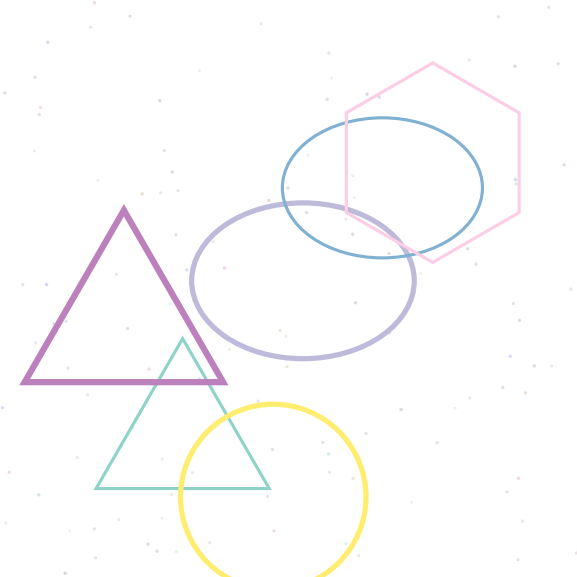[{"shape": "triangle", "thickness": 1.5, "radius": 0.87, "center": [0.316, 0.24]}, {"shape": "oval", "thickness": 2.5, "radius": 0.96, "center": [0.525, 0.513]}, {"shape": "oval", "thickness": 1.5, "radius": 0.87, "center": [0.662, 0.674]}, {"shape": "hexagon", "thickness": 1.5, "radius": 0.86, "center": [0.749, 0.717]}, {"shape": "triangle", "thickness": 3, "radius": 0.99, "center": [0.215, 0.437]}, {"shape": "circle", "thickness": 2.5, "radius": 0.8, "center": [0.473, 0.139]}]